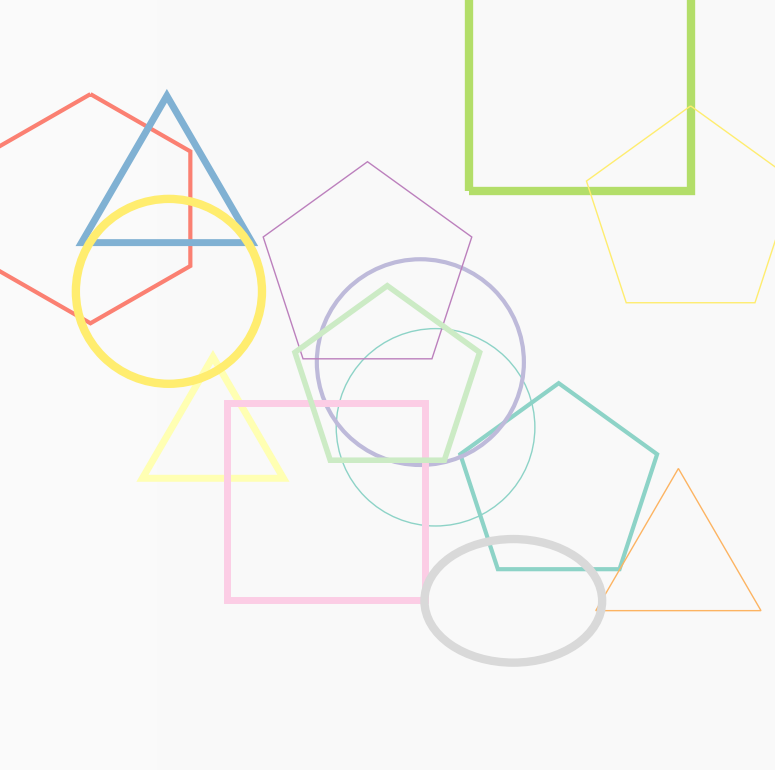[{"shape": "pentagon", "thickness": 1.5, "radius": 0.67, "center": [0.721, 0.369]}, {"shape": "circle", "thickness": 0.5, "radius": 0.64, "center": [0.562, 0.445]}, {"shape": "triangle", "thickness": 2.5, "radius": 0.53, "center": [0.275, 0.431]}, {"shape": "circle", "thickness": 1.5, "radius": 0.67, "center": [0.542, 0.53]}, {"shape": "hexagon", "thickness": 1.5, "radius": 0.74, "center": [0.117, 0.729]}, {"shape": "triangle", "thickness": 2.5, "radius": 0.64, "center": [0.215, 0.748]}, {"shape": "triangle", "thickness": 0.5, "radius": 0.62, "center": [0.875, 0.268]}, {"shape": "square", "thickness": 3, "radius": 0.72, "center": [0.749, 0.895]}, {"shape": "square", "thickness": 2.5, "radius": 0.64, "center": [0.421, 0.349]}, {"shape": "oval", "thickness": 3, "radius": 0.57, "center": [0.662, 0.22]}, {"shape": "pentagon", "thickness": 0.5, "radius": 0.71, "center": [0.474, 0.648]}, {"shape": "pentagon", "thickness": 2, "radius": 0.63, "center": [0.5, 0.504]}, {"shape": "circle", "thickness": 3, "radius": 0.6, "center": [0.218, 0.622]}, {"shape": "pentagon", "thickness": 0.5, "radius": 0.71, "center": [0.891, 0.721]}]